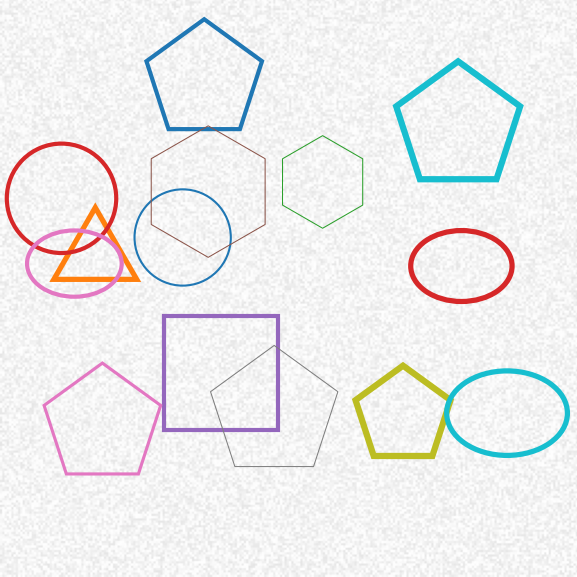[{"shape": "pentagon", "thickness": 2, "radius": 0.53, "center": [0.354, 0.861]}, {"shape": "circle", "thickness": 1, "radius": 0.42, "center": [0.316, 0.588]}, {"shape": "triangle", "thickness": 2.5, "radius": 0.41, "center": [0.165, 0.557]}, {"shape": "hexagon", "thickness": 0.5, "radius": 0.4, "center": [0.559, 0.684]}, {"shape": "circle", "thickness": 2, "radius": 0.47, "center": [0.107, 0.656]}, {"shape": "oval", "thickness": 2.5, "radius": 0.44, "center": [0.799, 0.538]}, {"shape": "square", "thickness": 2, "radius": 0.49, "center": [0.382, 0.353]}, {"shape": "hexagon", "thickness": 0.5, "radius": 0.57, "center": [0.36, 0.667]}, {"shape": "oval", "thickness": 2, "radius": 0.41, "center": [0.129, 0.543]}, {"shape": "pentagon", "thickness": 1.5, "radius": 0.53, "center": [0.177, 0.264]}, {"shape": "pentagon", "thickness": 0.5, "radius": 0.58, "center": [0.475, 0.285]}, {"shape": "pentagon", "thickness": 3, "radius": 0.43, "center": [0.698, 0.28]}, {"shape": "pentagon", "thickness": 3, "radius": 0.56, "center": [0.793, 0.78]}, {"shape": "oval", "thickness": 2.5, "radius": 0.52, "center": [0.878, 0.284]}]